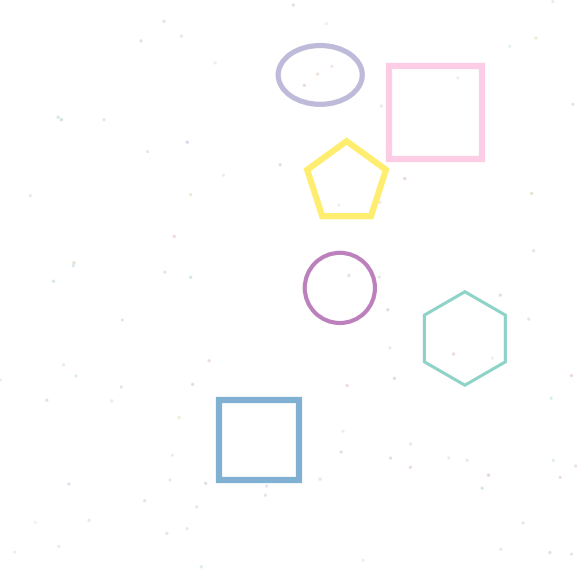[{"shape": "hexagon", "thickness": 1.5, "radius": 0.4, "center": [0.805, 0.413]}, {"shape": "oval", "thickness": 2.5, "radius": 0.36, "center": [0.555, 0.869]}, {"shape": "square", "thickness": 3, "radius": 0.35, "center": [0.449, 0.237]}, {"shape": "square", "thickness": 3, "radius": 0.4, "center": [0.754, 0.804]}, {"shape": "circle", "thickness": 2, "radius": 0.3, "center": [0.589, 0.501]}, {"shape": "pentagon", "thickness": 3, "radius": 0.36, "center": [0.6, 0.683]}]